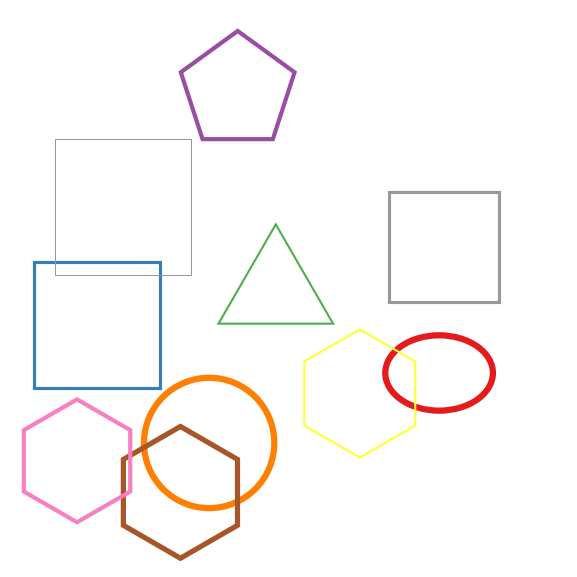[{"shape": "oval", "thickness": 3, "radius": 0.47, "center": [0.76, 0.353]}, {"shape": "square", "thickness": 1.5, "radius": 0.55, "center": [0.167, 0.436]}, {"shape": "triangle", "thickness": 1, "radius": 0.57, "center": [0.478, 0.496]}, {"shape": "pentagon", "thickness": 2, "radius": 0.52, "center": [0.412, 0.842]}, {"shape": "circle", "thickness": 3, "radius": 0.56, "center": [0.362, 0.232]}, {"shape": "hexagon", "thickness": 1, "radius": 0.55, "center": [0.623, 0.318]}, {"shape": "hexagon", "thickness": 2.5, "radius": 0.57, "center": [0.312, 0.147]}, {"shape": "hexagon", "thickness": 2, "radius": 0.53, "center": [0.133, 0.201]}, {"shape": "square", "thickness": 0.5, "radius": 0.59, "center": [0.213, 0.64]}, {"shape": "square", "thickness": 1.5, "radius": 0.48, "center": [0.769, 0.572]}]